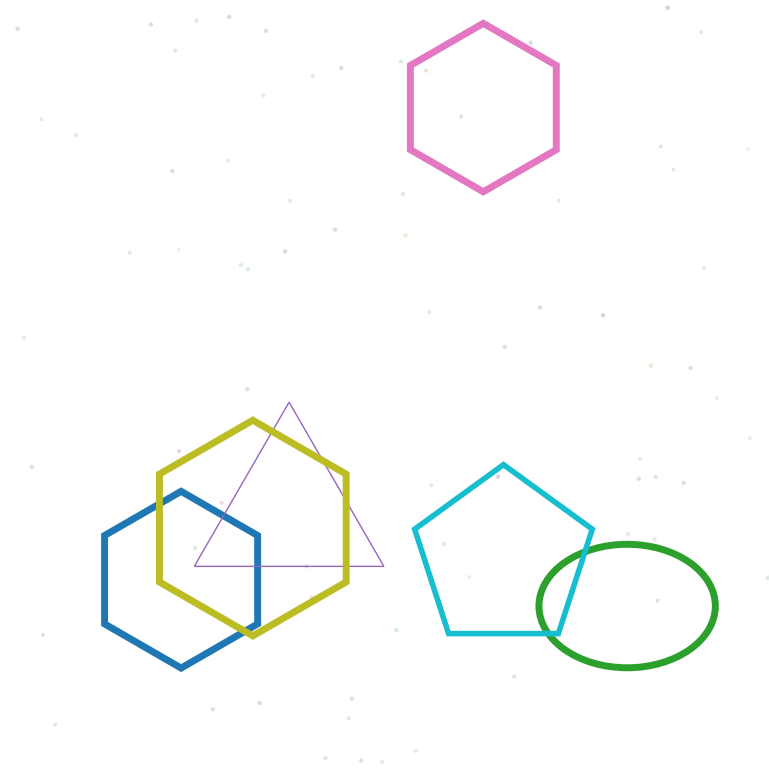[{"shape": "hexagon", "thickness": 2.5, "radius": 0.57, "center": [0.235, 0.247]}, {"shape": "oval", "thickness": 2.5, "radius": 0.57, "center": [0.814, 0.213]}, {"shape": "triangle", "thickness": 0.5, "radius": 0.71, "center": [0.375, 0.336]}, {"shape": "hexagon", "thickness": 2.5, "radius": 0.55, "center": [0.628, 0.86]}, {"shape": "hexagon", "thickness": 2.5, "radius": 0.7, "center": [0.328, 0.314]}, {"shape": "pentagon", "thickness": 2, "radius": 0.61, "center": [0.654, 0.275]}]